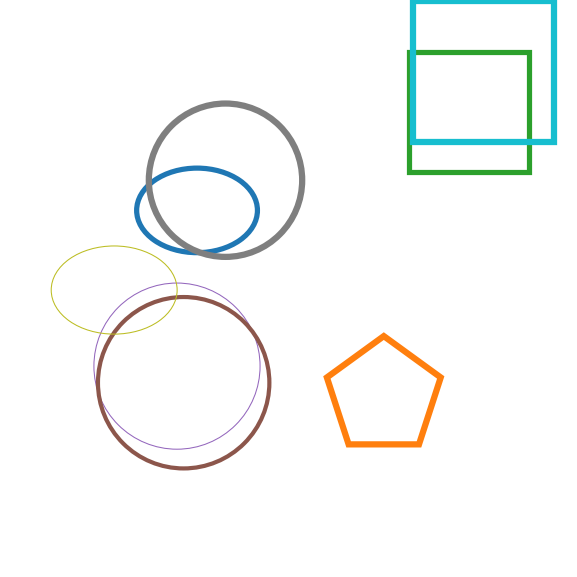[{"shape": "oval", "thickness": 2.5, "radius": 0.52, "center": [0.341, 0.635]}, {"shape": "pentagon", "thickness": 3, "radius": 0.52, "center": [0.665, 0.314]}, {"shape": "square", "thickness": 2.5, "radius": 0.52, "center": [0.812, 0.806]}, {"shape": "circle", "thickness": 0.5, "radius": 0.72, "center": [0.306, 0.365]}, {"shape": "circle", "thickness": 2, "radius": 0.74, "center": [0.318, 0.336]}, {"shape": "circle", "thickness": 3, "radius": 0.66, "center": [0.39, 0.687]}, {"shape": "oval", "thickness": 0.5, "radius": 0.55, "center": [0.198, 0.497]}, {"shape": "square", "thickness": 3, "radius": 0.61, "center": [0.838, 0.875]}]